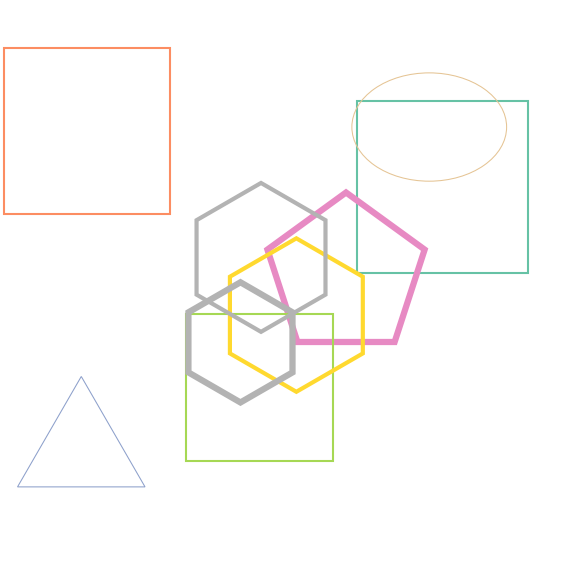[{"shape": "square", "thickness": 1, "radius": 0.74, "center": [0.766, 0.675]}, {"shape": "square", "thickness": 1, "radius": 0.72, "center": [0.15, 0.772]}, {"shape": "triangle", "thickness": 0.5, "radius": 0.64, "center": [0.141, 0.22]}, {"shape": "pentagon", "thickness": 3, "radius": 0.72, "center": [0.599, 0.523]}, {"shape": "square", "thickness": 1, "radius": 0.64, "center": [0.45, 0.329]}, {"shape": "hexagon", "thickness": 2, "radius": 0.66, "center": [0.513, 0.454]}, {"shape": "oval", "thickness": 0.5, "radius": 0.67, "center": [0.743, 0.779]}, {"shape": "hexagon", "thickness": 3, "radius": 0.52, "center": [0.416, 0.406]}, {"shape": "hexagon", "thickness": 2, "radius": 0.64, "center": [0.452, 0.553]}]